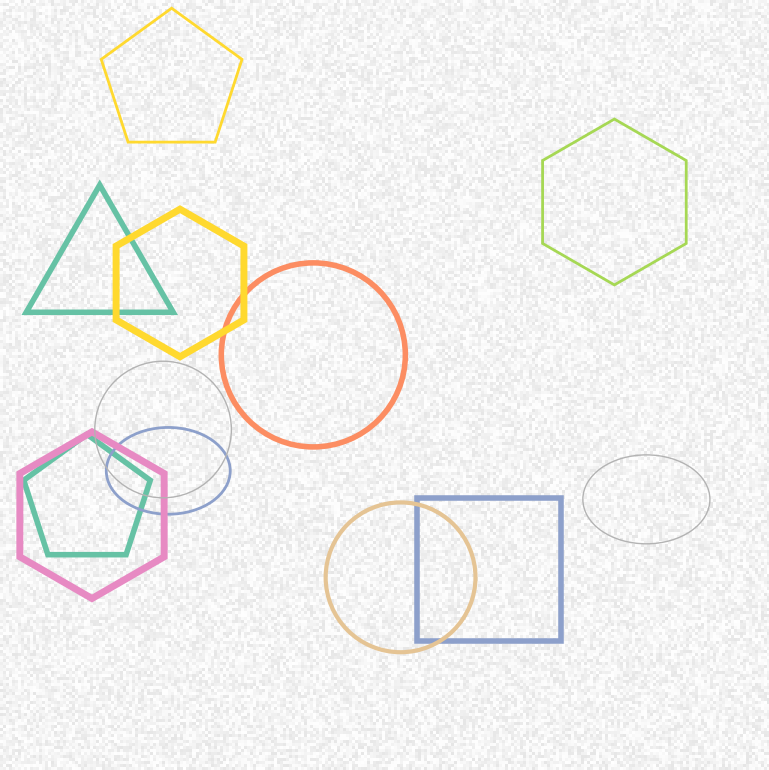[{"shape": "pentagon", "thickness": 2, "radius": 0.43, "center": [0.113, 0.35]}, {"shape": "triangle", "thickness": 2, "radius": 0.55, "center": [0.13, 0.65]}, {"shape": "circle", "thickness": 2, "radius": 0.6, "center": [0.407, 0.539]}, {"shape": "square", "thickness": 2, "radius": 0.47, "center": [0.635, 0.261]}, {"shape": "oval", "thickness": 1, "radius": 0.4, "center": [0.218, 0.389]}, {"shape": "hexagon", "thickness": 2.5, "radius": 0.54, "center": [0.119, 0.331]}, {"shape": "hexagon", "thickness": 1, "radius": 0.54, "center": [0.798, 0.738]}, {"shape": "pentagon", "thickness": 1, "radius": 0.48, "center": [0.223, 0.893]}, {"shape": "hexagon", "thickness": 2.5, "radius": 0.48, "center": [0.234, 0.633]}, {"shape": "circle", "thickness": 1.5, "radius": 0.49, "center": [0.52, 0.25]}, {"shape": "oval", "thickness": 0.5, "radius": 0.41, "center": [0.839, 0.351]}, {"shape": "circle", "thickness": 0.5, "radius": 0.44, "center": [0.212, 0.442]}]